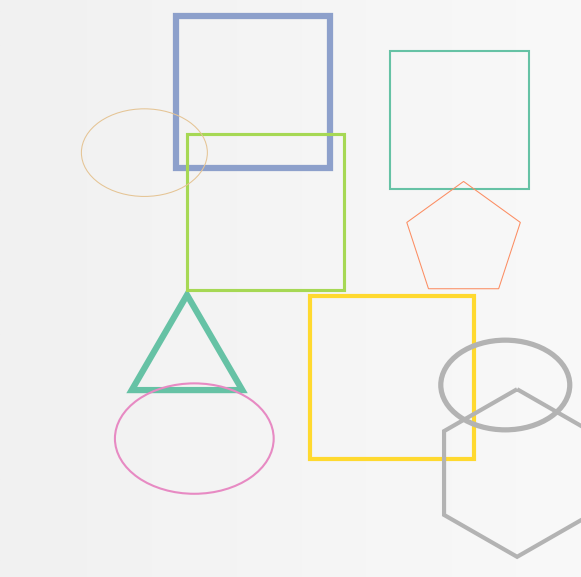[{"shape": "square", "thickness": 1, "radius": 0.6, "center": [0.791, 0.792]}, {"shape": "triangle", "thickness": 3, "radius": 0.55, "center": [0.322, 0.379]}, {"shape": "pentagon", "thickness": 0.5, "radius": 0.51, "center": [0.798, 0.582]}, {"shape": "square", "thickness": 3, "radius": 0.66, "center": [0.435, 0.84]}, {"shape": "oval", "thickness": 1, "radius": 0.68, "center": [0.334, 0.24]}, {"shape": "square", "thickness": 1.5, "radius": 0.68, "center": [0.457, 0.632]}, {"shape": "square", "thickness": 2, "radius": 0.7, "center": [0.675, 0.346]}, {"shape": "oval", "thickness": 0.5, "radius": 0.54, "center": [0.248, 0.735]}, {"shape": "hexagon", "thickness": 2, "radius": 0.73, "center": [0.89, 0.18]}, {"shape": "oval", "thickness": 2.5, "radius": 0.55, "center": [0.869, 0.332]}]